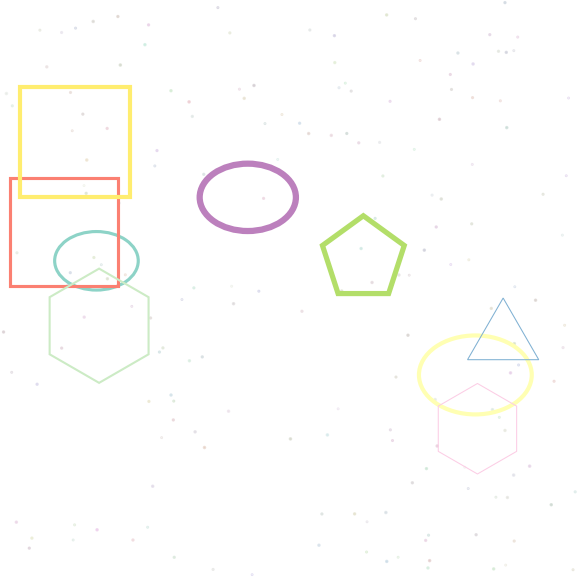[{"shape": "oval", "thickness": 1.5, "radius": 0.36, "center": [0.167, 0.548]}, {"shape": "oval", "thickness": 2, "radius": 0.49, "center": [0.823, 0.35]}, {"shape": "square", "thickness": 1.5, "radius": 0.47, "center": [0.111, 0.597]}, {"shape": "triangle", "thickness": 0.5, "radius": 0.36, "center": [0.871, 0.412]}, {"shape": "pentagon", "thickness": 2.5, "radius": 0.37, "center": [0.629, 0.551]}, {"shape": "hexagon", "thickness": 0.5, "radius": 0.39, "center": [0.827, 0.257]}, {"shape": "oval", "thickness": 3, "radius": 0.42, "center": [0.429, 0.657]}, {"shape": "hexagon", "thickness": 1, "radius": 0.49, "center": [0.172, 0.435]}, {"shape": "square", "thickness": 2, "radius": 0.47, "center": [0.13, 0.753]}]